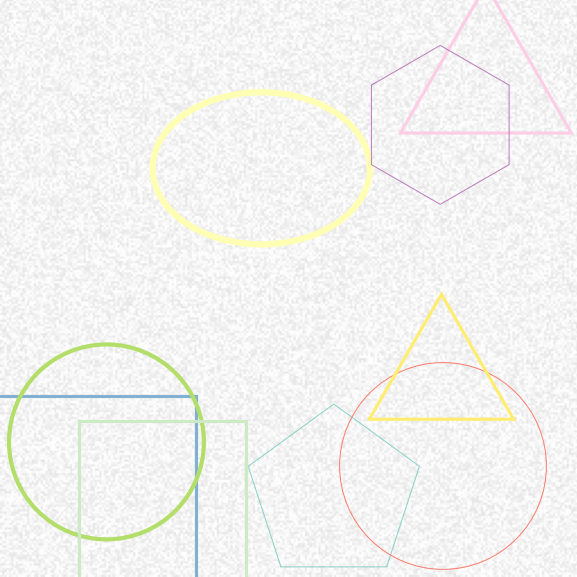[{"shape": "pentagon", "thickness": 0.5, "radius": 0.78, "center": [0.578, 0.144]}, {"shape": "oval", "thickness": 3, "radius": 0.94, "center": [0.452, 0.708]}, {"shape": "circle", "thickness": 0.5, "radius": 0.9, "center": [0.767, 0.192]}, {"shape": "square", "thickness": 1.5, "radius": 0.97, "center": [0.145, 0.118]}, {"shape": "circle", "thickness": 2, "radius": 0.84, "center": [0.184, 0.234]}, {"shape": "triangle", "thickness": 1.5, "radius": 0.85, "center": [0.841, 0.854]}, {"shape": "hexagon", "thickness": 0.5, "radius": 0.69, "center": [0.762, 0.783]}, {"shape": "square", "thickness": 1.5, "radius": 0.72, "center": [0.281, 0.126]}, {"shape": "triangle", "thickness": 1.5, "radius": 0.72, "center": [0.764, 0.345]}]